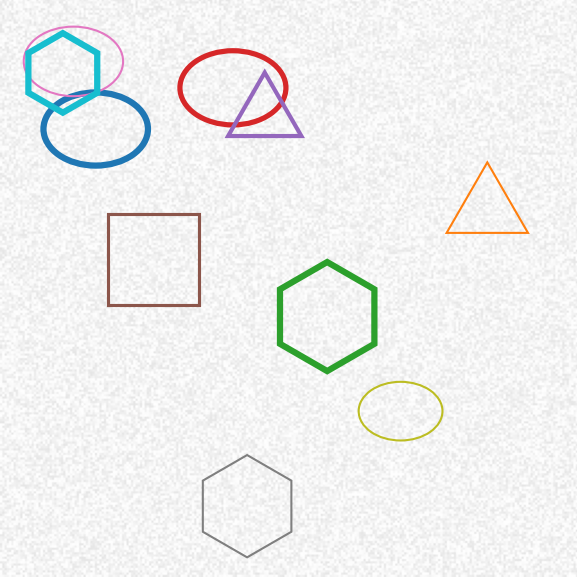[{"shape": "oval", "thickness": 3, "radius": 0.45, "center": [0.166, 0.776]}, {"shape": "triangle", "thickness": 1, "radius": 0.41, "center": [0.844, 0.637]}, {"shape": "hexagon", "thickness": 3, "radius": 0.47, "center": [0.567, 0.451]}, {"shape": "oval", "thickness": 2.5, "radius": 0.46, "center": [0.403, 0.847]}, {"shape": "triangle", "thickness": 2, "radius": 0.37, "center": [0.458, 0.8]}, {"shape": "square", "thickness": 1.5, "radius": 0.4, "center": [0.266, 0.55]}, {"shape": "oval", "thickness": 1, "radius": 0.43, "center": [0.127, 0.893]}, {"shape": "hexagon", "thickness": 1, "radius": 0.44, "center": [0.428, 0.123]}, {"shape": "oval", "thickness": 1, "radius": 0.36, "center": [0.694, 0.287]}, {"shape": "hexagon", "thickness": 3, "radius": 0.34, "center": [0.109, 0.873]}]